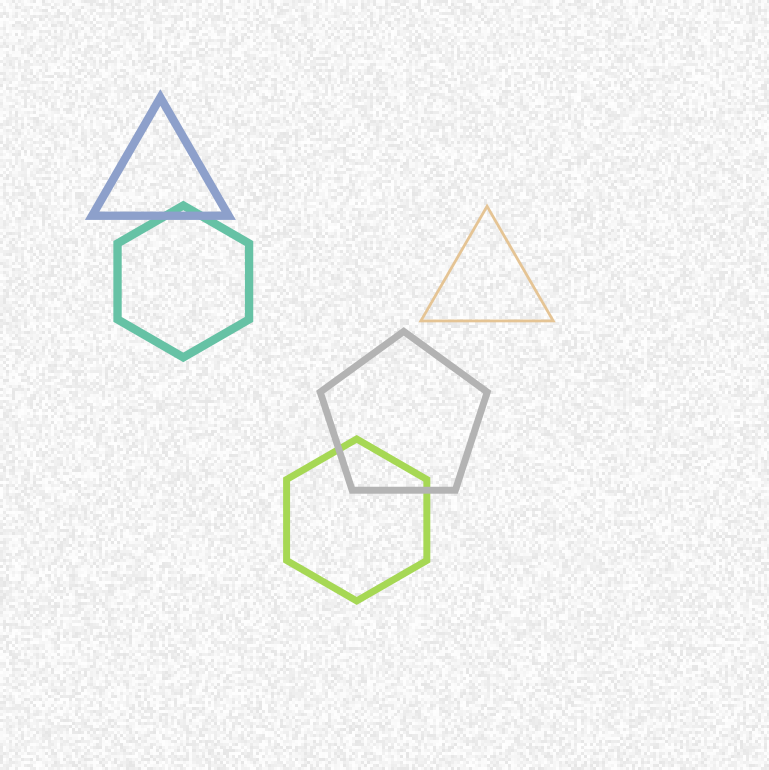[{"shape": "hexagon", "thickness": 3, "radius": 0.49, "center": [0.238, 0.635]}, {"shape": "triangle", "thickness": 3, "radius": 0.51, "center": [0.208, 0.771]}, {"shape": "hexagon", "thickness": 2.5, "radius": 0.53, "center": [0.463, 0.325]}, {"shape": "triangle", "thickness": 1, "radius": 0.5, "center": [0.633, 0.633]}, {"shape": "pentagon", "thickness": 2.5, "radius": 0.57, "center": [0.524, 0.456]}]